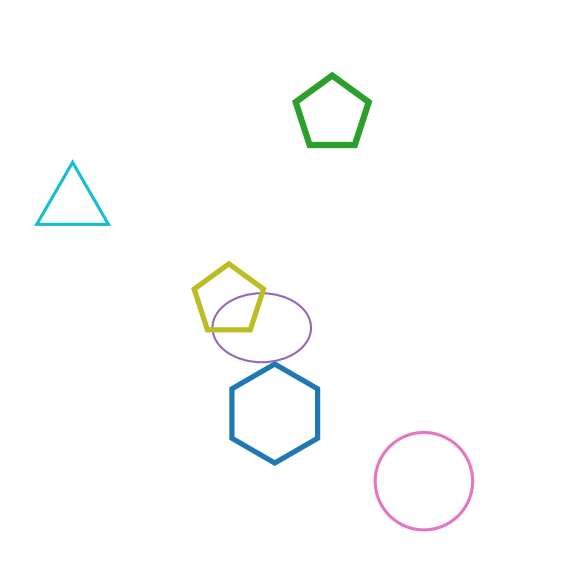[{"shape": "hexagon", "thickness": 2.5, "radius": 0.43, "center": [0.476, 0.283]}, {"shape": "pentagon", "thickness": 3, "radius": 0.33, "center": [0.575, 0.802]}, {"shape": "oval", "thickness": 1, "radius": 0.43, "center": [0.453, 0.432]}, {"shape": "circle", "thickness": 1.5, "radius": 0.42, "center": [0.734, 0.166]}, {"shape": "pentagon", "thickness": 2.5, "radius": 0.32, "center": [0.396, 0.479]}, {"shape": "triangle", "thickness": 1.5, "radius": 0.36, "center": [0.126, 0.646]}]